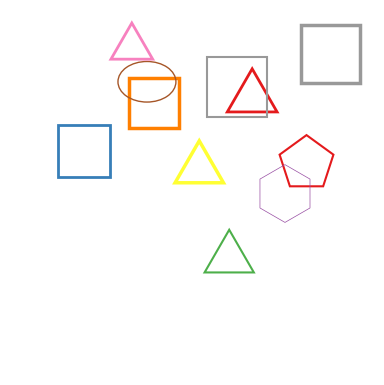[{"shape": "pentagon", "thickness": 1.5, "radius": 0.37, "center": [0.796, 0.576]}, {"shape": "triangle", "thickness": 2, "radius": 0.37, "center": [0.655, 0.747]}, {"shape": "square", "thickness": 2, "radius": 0.34, "center": [0.218, 0.608]}, {"shape": "triangle", "thickness": 1.5, "radius": 0.37, "center": [0.595, 0.329]}, {"shape": "hexagon", "thickness": 0.5, "radius": 0.38, "center": [0.74, 0.497]}, {"shape": "square", "thickness": 2.5, "radius": 0.32, "center": [0.4, 0.733]}, {"shape": "triangle", "thickness": 2.5, "radius": 0.36, "center": [0.518, 0.562]}, {"shape": "oval", "thickness": 1, "radius": 0.38, "center": [0.382, 0.788]}, {"shape": "triangle", "thickness": 2, "radius": 0.31, "center": [0.342, 0.878]}, {"shape": "square", "thickness": 2.5, "radius": 0.38, "center": [0.858, 0.859]}, {"shape": "square", "thickness": 1.5, "radius": 0.39, "center": [0.615, 0.774]}]